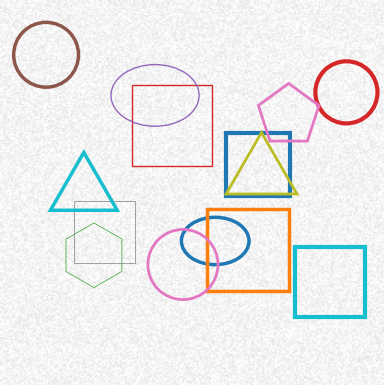[{"shape": "oval", "thickness": 2.5, "radius": 0.44, "center": [0.559, 0.374]}, {"shape": "square", "thickness": 3, "radius": 0.41, "center": [0.67, 0.574]}, {"shape": "square", "thickness": 2.5, "radius": 0.53, "center": [0.644, 0.351]}, {"shape": "hexagon", "thickness": 0.5, "radius": 0.42, "center": [0.244, 0.337]}, {"shape": "square", "thickness": 1, "radius": 0.52, "center": [0.447, 0.674]}, {"shape": "circle", "thickness": 3, "radius": 0.4, "center": [0.9, 0.76]}, {"shape": "oval", "thickness": 1, "radius": 0.57, "center": [0.403, 0.752]}, {"shape": "circle", "thickness": 2.5, "radius": 0.42, "center": [0.12, 0.858]}, {"shape": "circle", "thickness": 2, "radius": 0.46, "center": [0.475, 0.313]}, {"shape": "pentagon", "thickness": 2, "radius": 0.41, "center": [0.75, 0.701]}, {"shape": "square", "thickness": 0.5, "radius": 0.4, "center": [0.271, 0.398]}, {"shape": "triangle", "thickness": 2, "radius": 0.53, "center": [0.679, 0.549]}, {"shape": "square", "thickness": 3, "radius": 0.45, "center": [0.858, 0.268]}, {"shape": "triangle", "thickness": 2.5, "radius": 0.5, "center": [0.218, 0.504]}]